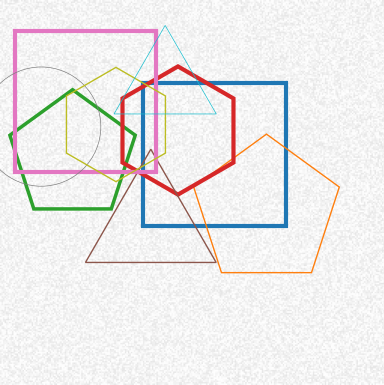[{"shape": "square", "thickness": 3, "radius": 0.93, "center": [0.557, 0.599]}, {"shape": "pentagon", "thickness": 1, "radius": 0.99, "center": [0.692, 0.453]}, {"shape": "pentagon", "thickness": 2.5, "radius": 0.86, "center": [0.188, 0.596]}, {"shape": "hexagon", "thickness": 3, "radius": 0.83, "center": [0.462, 0.661]}, {"shape": "triangle", "thickness": 1, "radius": 0.98, "center": [0.392, 0.416]}, {"shape": "square", "thickness": 3, "radius": 0.92, "center": [0.221, 0.735]}, {"shape": "circle", "thickness": 0.5, "radius": 0.77, "center": [0.107, 0.671]}, {"shape": "hexagon", "thickness": 1, "radius": 0.74, "center": [0.301, 0.677]}, {"shape": "triangle", "thickness": 0.5, "radius": 0.77, "center": [0.429, 0.781]}]